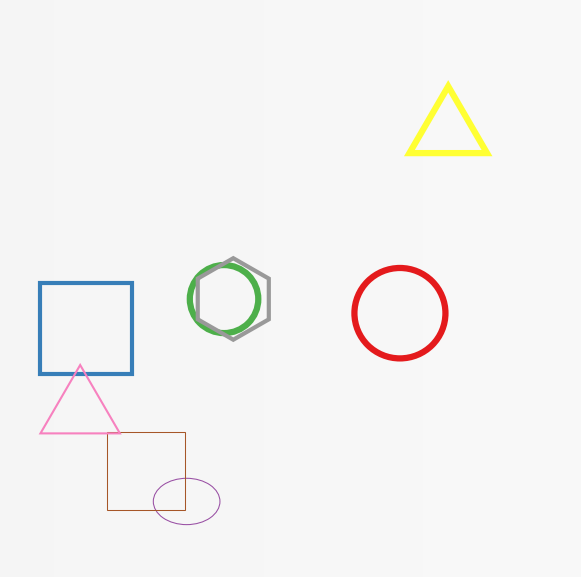[{"shape": "circle", "thickness": 3, "radius": 0.39, "center": [0.688, 0.457]}, {"shape": "square", "thickness": 2, "radius": 0.4, "center": [0.148, 0.43]}, {"shape": "circle", "thickness": 3, "radius": 0.29, "center": [0.385, 0.481]}, {"shape": "oval", "thickness": 0.5, "radius": 0.29, "center": [0.321, 0.131]}, {"shape": "triangle", "thickness": 3, "radius": 0.39, "center": [0.771, 0.773]}, {"shape": "square", "thickness": 0.5, "radius": 0.34, "center": [0.251, 0.184]}, {"shape": "triangle", "thickness": 1, "radius": 0.39, "center": [0.138, 0.288]}, {"shape": "hexagon", "thickness": 2, "radius": 0.35, "center": [0.401, 0.481]}]